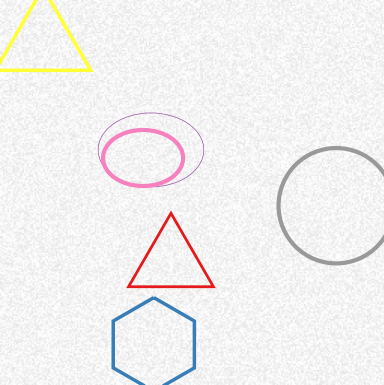[{"shape": "triangle", "thickness": 2, "radius": 0.64, "center": [0.444, 0.319]}, {"shape": "hexagon", "thickness": 2.5, "radius": 0.61, "center": [0.399, 0.105]}, {"shape": "oval", "thickness": 0.5, "radius": 0.69, "center": [0.392, 0.611]}, {"shape": "triangle", "thickness": 2.5, "radius": 0.71, "center": [0.112, 0.889]}, {"shape": "oval", "thickness": 3, "radius": 0.52, "center": [0.372, 0.59]}, {"shape": "circle", "thickness": 3, "radius": 0.75, "center": [0.873, 0.466]}]